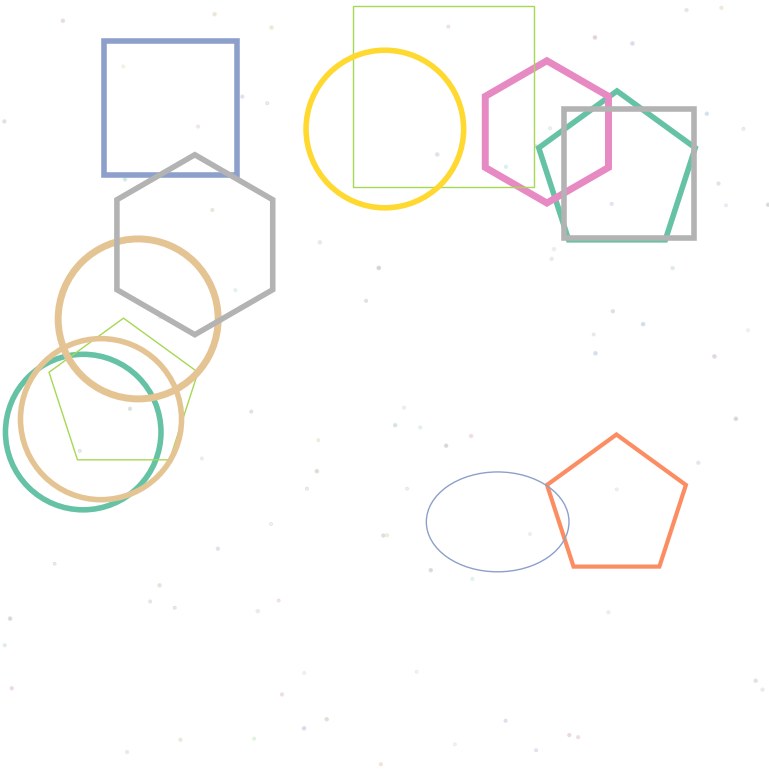[{"shape": "pentagon", "thickness": 2, "radius": 0.53, "center": [0.801, 0.775]}, {"shape": "circle", "thickness": 2, "radius": 0.5, "center": [0.108, 0.439]}, {"shape": "pentagon", "thickness": 1.5, "radius": 0.47, "center": [0.801, 0.341]}, {"shape": "square", "thickness": 2, "radius": 0.43, "center": [0.221, 0.86]}, {"shape": "oval", "thickness": 0.5, "radius": 0.46, "center": [0.646, 0.322]}, {"shape": "hexagon", "thickness": 2.5, "radius": 0.46, "center": [0.71, 0.829]}, {"shape": "square", "thickness": 0.5, "radius": 0.59, "center": [0.576, 0.875]}, {"shape": "pentagon", "thickness": 0.5, "radius": 0.51, "center": [0.16, 0.485]}, {"shape": "circle", "thickness": 2, "radius": 0.51, "center": [0.5, 0.832]}, {"shape": "circle", "thickness": 2, "radius": 0.52, "center": [0.131, 0.456]}, {"shape": "circle", "thickness": 2.5, "radius": 0.52, "center": [0.179, 0.586]}, {"shape": "hexagon", "thickness": 2, "radius": 0.58, "center": [0.253, 0.682]}, {"shape": "square", "thickness": 2, "radius": 0.42, "center": [0.817, 0.775]}]